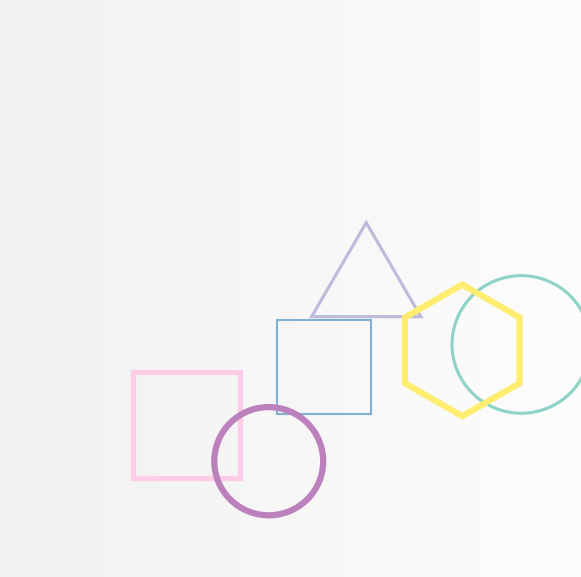[{"shape": "circle", "thickness": 1.5, "radius": 0.6, "center": [0.897, 0.403]}, {"shape": "triangle", "thickness": 1.5, "radius": 0.54, "center": [0.63, 0.505]}, {"shape": "square", "thickness": 1, "radius": 0.4, "center": [0.557, 0.364]}, {"shape": "square", "thickness": 2.5, "radius": 0.46, "center": [0.321, 0.263]}, {"shape": "circle", "thickness": 3, "radius": 0.47, "center": [0.462, 0.201]}, {"shape": "hexagon", "thickness": 3, "radius": 0.57, "center": [0.795, 0.392]}]